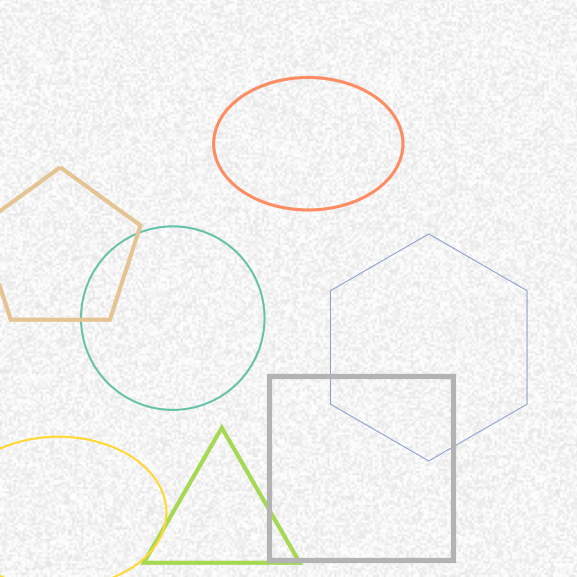[{"shape": "circle", "thickness": 1, "radius": 0.79, "center": [0.299, 0.448]}, {"shape": "oval", "thickness": 1.5, "radius": 0.82, "center": [0.534, 0.75]}, {"shape": "hexagon", "thickness": 0.5, "radius": 0.98, "center": [0.742, 0.397]}, {"shape": "triangle", "thickness": 2, "radius": 0.78, "center": [0.384, 0.103]}, {"shape": "oval", "thickness": 1, "radius": 0.94, "center": [0.101, 0.112]}, {"shape": "pentagon", "thickness": 2, "radius": 0.73, "center": [0.104, 0.564]}, {"shape": "square", "thickness": 2.5, "radius": 0.8, "center": [0.624, 0.188]}]